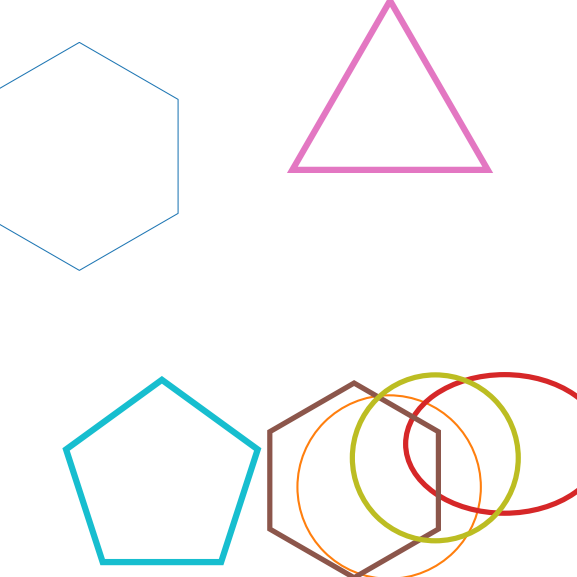[{"shape": "hexagon", "thickness": 0.5, "radius": 0.99, "center": [0.137, 0.728]}, {"shape": "circle", "thickness": 1, "radius": 0.79, "center": [0.674, 0.156]}, {"shape": "oval", "thickness": 2.5, "radius": 0.86, "center": [0.874, 0.23]}, {"shape": "hexagon", "thickness": 2.5, "radius": 0.84, "center": [0.613, 0.167]}, {"shape": "triangle", "thickness": 3, "radius": 0.98, "center": [0.675, 0.803]}, {"shape": "circle", "thickness": 2.5, "radius": 0.72, "center": [0.754, 0.206]}, {"shape": "pentagon", "thickness": 3, "radius": 0.87, "center": [0.28, 0.167]}]